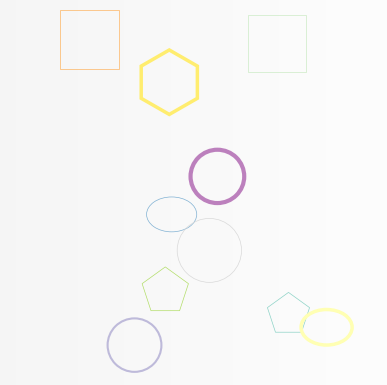[{"shape": "pentagon", "thickness": 0.5, "radius": 0.29, "center": [0.744, 0.183]}, {"shape": "oval", "thickness": 2.5, "radius": 0.33, "center": [0.843, 0.15]}, {"shape": "circle", "thickness": 1.5, "radius": 0.35, "center": [0.347, 0.104]}, {"shape": "oval", "thickness": 0.5, "radius": 0.32, "center": [0.443, 0.443]}, {"shape": "square", "thickness": 0.5, "radius": 0.39, "center": [0.231, 0.897]}, {"shape": "pentagon", "thickness": 0.5, "radius": 0.31, "center": [0.427, 0.244]}, {"shape": "circle", "thickness": 0.5, "radius": 0.42, "center": [0.54, 0.35]}, {"shape": "circle", "thickness": 3, "radius": 0.35, "center": [0.561, 0.542]}, {"shape": "square", "thickness": 0.5, "radius": 0.37, "center": [0.715, 0.887]}, {"shape": "hexagon", "thickness": 2.5, "radius": 0.42, "center": [0.437, 0.786]}]